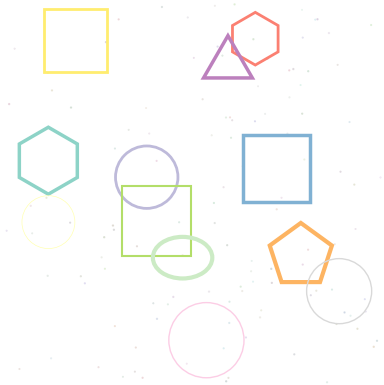[{"shape": "hexagon", "thickness": 2.5, "radius": 0.43, "center": [0.126, 0.583]}, {"shape": "circle", "thickness": 0.5, "radius": 0.34, "center": [0.126, 0.423]}, {"shape": "circle", "thickness": 2, "radius": 0.41, "center": [0.381, 0.54]}, {"shape": "hexagon", "thickness": 2, "radius": 0.34, "center": [0.663, 0.899]}, {"shape": "square", "thickness": 2.5, "radius": 0.43, "center": [0.719, 0.562]}, {"shape": "pentagon", "thickness": 3, "radius": 0.42, "center": [0.781, 0.336]}, {"shape": "square", "thickness": 1.5, "radius": 0.45, "center": [0.406, 0.426]}, {"shape": "circle", "thickness": 1, "radius": 0.49, "center": [0.536, 0.116]}, {"shape": "circle", "thickness": 1, "radius": 0.42, "center": [0.881, 0.244]}, {"shape": "triangle", "thickness": 2.5, "radius": 0.37, "center": [0.592, 0.834]}, {"shape": "oval", "thickness": 3, "radius": 0.39, "center": [0.474, 0.331]}, {"shape": "square", "thickness": 2, "radius": 0.41, "center": [0.196, 0.895]}]